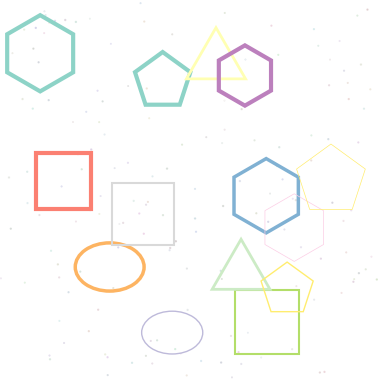[{"shape": "hexagon", "thickness": 3, "radius": 0.49, "center": [0.104, 0.862]}, {"shape": "pentagon", "thickness": 3, "radius": 0.38, "center": [0.423, 0.789]}, {"shape": "triangle", "thickness": 2, "radius": 0.44, "center": [0.561, 0.84]}, {"shape": "oval", "thickness": 1, "radius": 0.4, "center": [0.447, 0.136]}, {"shape": "square", "thickness": 3, "radius": 0.36, "center": [0.165, 0.53]}, {"shape": "hexagon", "thickness": 2.5, "radius": 0.48, "center": [0.691, 0.492]}, {"shape": "oval", "thickness": 2.5, "radius": 0.45, "center": [0.285, 0.307]}, {"shape": "square", "thickness": 1.5, "radius": 0.42, "center": [0.695, 0.164]}, {"shape": "hexagon", "thickness": 0.5, "radius": 0.44, "center": [0.764, 0.409]}, {"shape": "square", "thickness": 1.5, "radius": 0.4, "center": [0.372, 0.444]}, {"shape": "hexagon", "thickness": 3, "radius": 0.39, "center": [0.636, 0.804]}, {"shape": "triangle", "thickness": 2, "radius": 0.43, "center": [0.626, 0.292]}, {"shape": "pentagon", "thickness": 1, "radius": 0.36, "center": [0.746, 0.248]}, {"shape": "pentagon", "thickness": 0.5, "radius": 0.47, "center": [0.86, 0.532]}]